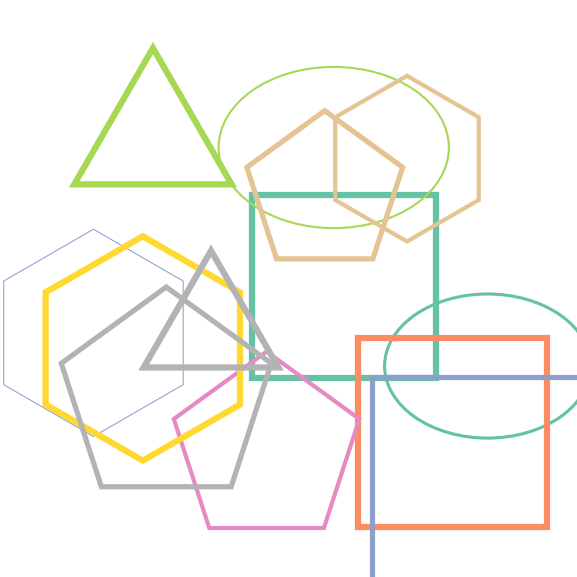[{"shape": "square", "thickness": 3, "radius": 0.79, "center": [0.596, 0.503]}, {"shape": "oval", "thickness": 1.5, "radius": 0.89, "center": [0.844, 0.365]}, {"shape": "square", "thickness": 3, "radius": 0.82, "center": [0.784, 0.25]}, {"shape": "hexagon", "thickness": 0.5, "radius": 0.9, "center": [0.162, 0.423]}, {"shape": "square", "thickness": 2.5, "radius": 0.91, "center": [0.827, 0.163]}, {"shape": "pentagon", "thickness": 2, "radius": 0.84, "center": [0.462, 0.221]}, {"shape": "triangle", "thickness": 3, "radius": 0.79, "center": [0.265, 0.759]}, {"shape": "oval", "thickness": 1, "radius": 1.0, "center": [0.578, 0.744]}, {"shape": "hexagon", "thickness": 3, "radius": 0.97, "center": [0.247, 0.396]}, {"shape": "hexagon", "thickness": 2, "radius": 0.72, "center": [0.705, 0.724]}, {"shape": "pentagon", "thickness": 2.5, "radius": 0.71, "center": [0.562, 0.666]}, {"shape": "triangle", "thickness": 3, "radius": 0.67, "center": [0.365, 0.43]}, {"shape": "pentagon", "thickness": 2.5, "radius": 0.96, "center": [0.288, 0.311]}]